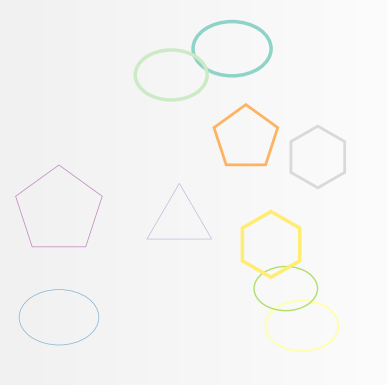[{"shape": "oval", "thickness": 2.5, "radius": 0.5, "center": [0.599, 0.873]}, {"shape": "oval", "thickness": 1.5, "radius": 0.47, "center": [0.779, 0.154]}, {"shape": "triangle", "thickness": 0.5, "radius": 0.48, "center": [0.463, 0.427]}, {"shape": "oval", "thickness": 0.5, "radius": 0.51, "center": [0.152, 0.176]}, {"shape": "pentagon", "thickness": 2, "radius": 0.43, "center": [0.635, 0.642]}, {"shape": "oval", "thickness": 1, "radius": 0.41, "center": [0.737, 0.25]}, {"shape": "hexagon", "thickness": 2, "radius": 0.4, "center": [0.82, 0.592]}, {"shape": "pentagon", "thickness": 0.5, "radius": 0.59, "center": [0.152, 0.454]}, {"shape": "oval", "thickness": 2.5, "radius": 0.46, "center": [0.442, 0.805]}, {"shape": "hexagon", "thickness": 2.5, "radius": 0.43, "center": [0.699, 0.365]}]